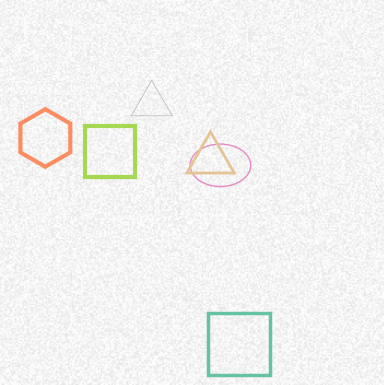[{"shape": "square", "thickness": 2.5, "radius": 0.4, "center": [0.621, 0.107]}, {"shape": "hexagon", "thickness": 3, "radius": 0.37, "center": [0.118, 0.642]}, {"shape": "oval", "thickness": 1, "radius": 0.39, "center": [0.572, 0.571]}, {"shape": "square", "thickness": 3, "radius": 0.33, "center": [0.285, 0.607]}, {"shape": "triangle", "thickness": 2, "radius": 0.36, "center": [0.547, 0.586]}, {"shape": "triangle", "thickness": 0.5, "radius": 0.31, "center": [0.394, 0.73]}]